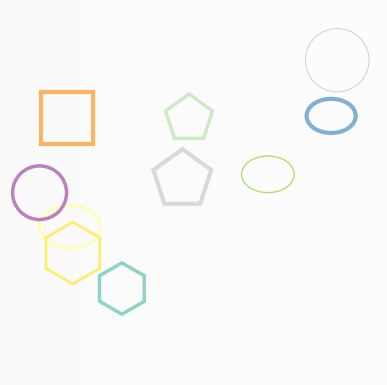[{"shape": "hexagon", "thickness": 2.5, "radius": 0.33, "center": [0.315, 0.251]}, {"shape": "oval", "thickness": 2, "radius": 0.4, "center": [0.181, 0.411]}, {"shape": "circle", "thickness": 0.5, "radius": 0.41, "center": [0.87, 0.844]}, {"shape": "oval", "thickness": 3, "radius": 0.32, "center": [0.855, 0.699]}, {"shape": "square", "thickness": 3, "radius": 0.34, "center": [0.173, 0.693]}, {"shape": "oval", "thickness": 1, "radius": 0.34, "center": [0.691, 0.547]}, {"shape": "pentagon", "thickness": 3, "radius": 0.39, "center": [0.471, 0.534]}, {"shape": "circle", "thickness": 2.5, "radius": 0.35, "center": [0.102, 0.499]}, {"shape": "pentagon", "thickness": 2.5, "radius": 0.32, "center": [0.488, 0.692]}, {"shape": "hexagon", "thickness": 2, "radius": 0.4, "center": [0.188, 0.343]}]